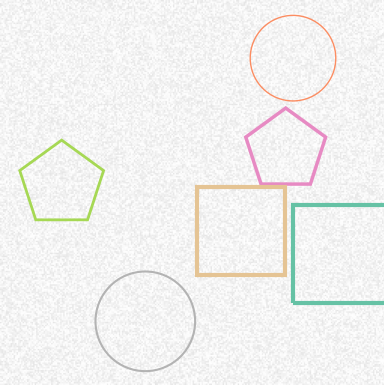[{"shape": "square", "thickness": 3, "radius": 0.64, "center": [0.888, 0.34]}, {"shape": "circle", "thickness": 1, "radius": 0.56, "center": [0.761, 0.849]}, {"shape": "pentagon", "thickness": 2.5, "radius": 0.55, "center": [0.742, 0.61]}, {"shape": "pentagon", "thickness": 2, "radius": 0.57, "center": [0.16, 0.522]}, {"shape": "square", "thickness": 3, "radius": 0.57, "center": [0.625, 0.399]}, {"shape": "circle", "thickness": 1.5, "radius": 0.65, "center": [0.377, 0.165]}]